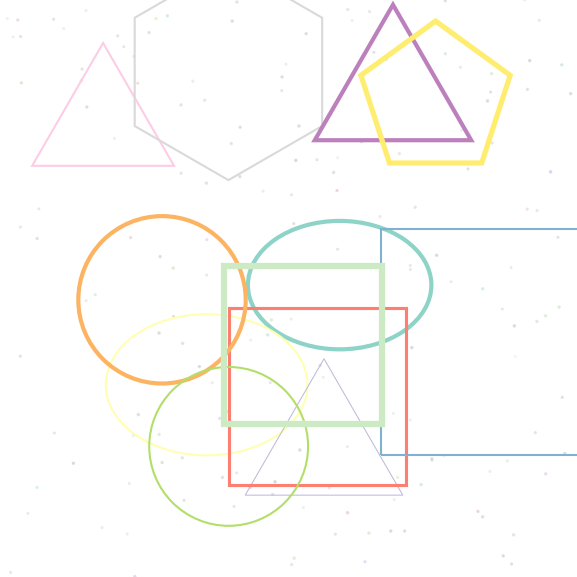[{"shape": "oval", "thickness": 2, "radius": 0.79, "center": [0.588, 0.505]}, {"shape": "oval", "thickness": 1, "radius": 0.87, "center": [0.358, 0.333]}, {"shape": "triangle", "thickness": 0.5, "radius": 0.79, "center": [0.561, 0.22]}, {"shape": "square", "thickness": 1.5, "radius": 0.76, "center": [0.55, 0.313]}, {"shape": "square", "thickness": 1, "radius": 0.98, "center": [0.857, 0.407]}, {"shape": "circle", "thickness": 2, "radius": 0.72, "center": [0.281, 0.48]}, {"shape": "circle", "thickness": 1, "radius": 0.69, "center": [0.396, 0.226]}, {"shape": "triangle", "thickness": 1, "radius": 0.71, "center": [0.179, 0.783]}, {"shape": "hexagon", "thickness": 1, "radius": 0.94, "center": [0.396, 0.875]}, {"shape": "triangle", "thickness": 2, "radius": 0.78, "center": [0.68, 0.835]}, {"shape": "square", "thickness": 3, "radius": 0.69, "center": [0.525, 0.401]}, {"shape": "pentagon", "thickness": 2.5, "radius": 0.68, "center": [0.754, 0.827]}]